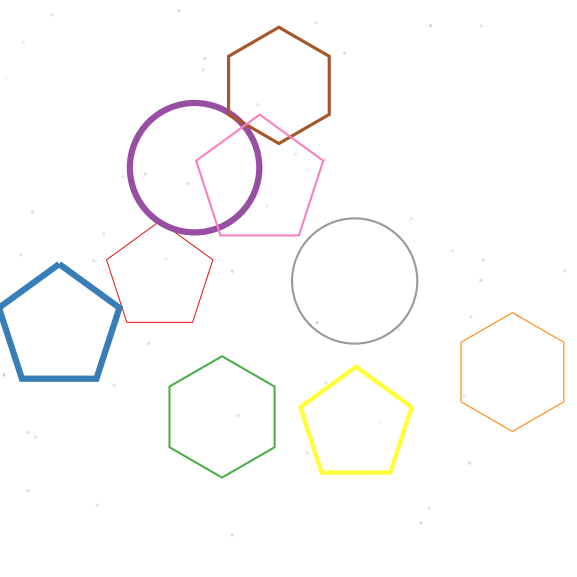[{"shape": "pentagon", "thickness": 0.5, "radius": 0.48, "center": [0.277, 0.519]}, {"shape": "pentagon", "thickness": 3, "radius": 0.55, "center": [0.102, 0.432]}, {"shape": "hexagon", "thickness": 1, "radius": 0.53, "center": [0.384, 0.277]}, {"shape": "circle", "thickness": 3, "radius": 0.56, "center": [0.337, 0.709]}, {"shape": "hexagon", "thickness": 0.5, "radius": 0.51, "center": [0.887, 0.355]}, {"shape": "pentagon", "thickness": 2, "radius": 0.51, "center": [0.616, 0.263]}, {"shape": "hexagon", "thickness": 1.5, "radius": 0.5, "center": [0.483, 0.851]}, {"shape": "pentagon", "thickness": 1, "radius": 0.58, "center": [0.45, 0.685]}, {"shape": "circle", "thickness": 1, "radius": 0.54, "center": [0.614, 0.513]}]